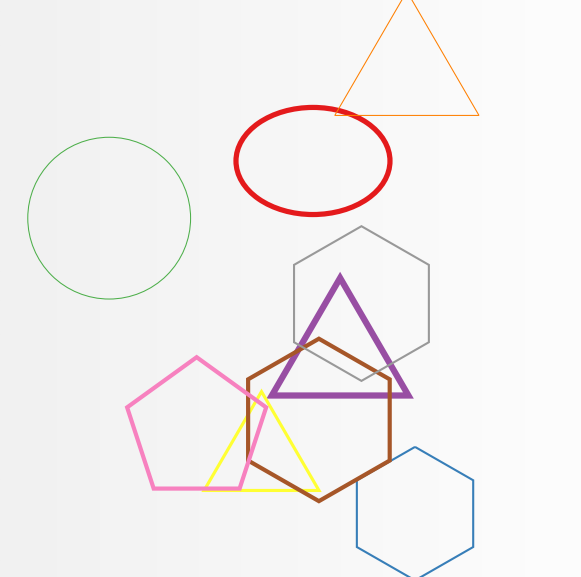[{"shape": "oval", "thickness": 2.5, "radius": 0.66, "center": [0.538, 0.72]}, {"shape": "hexagon", "thickness": 1, "radius": 0.58, "center": [0.714, 0.11]}, {"shape": "circle", "thickness": 0.5, "radius": 0.7, "center": [0.188, 0.621]}, {"shape": "triangle", "thickness": 3, "radius": 0.68, "center": [0.585, 0.382]}, {"shape": "triangle", "thickness": 0.5, "radius": 0.72, "center": [0.7, 0.871]}, {"shape": "triangle", "thickness": 1.5, "radius": 0.57, "center": [0.45, 0.207]}, {"shape": "hexagon", "thickness": 2, "radius": 0.7, "center": [0.549, 0.272]}, {"shape": "pentagon", "thickness": 2, "radius": 0.63, "center": [0.338, 0.255]}, {"shape": "hexagon", "thickness": 1, "radius": 0.67, "center": [0.622, 0.474]}]